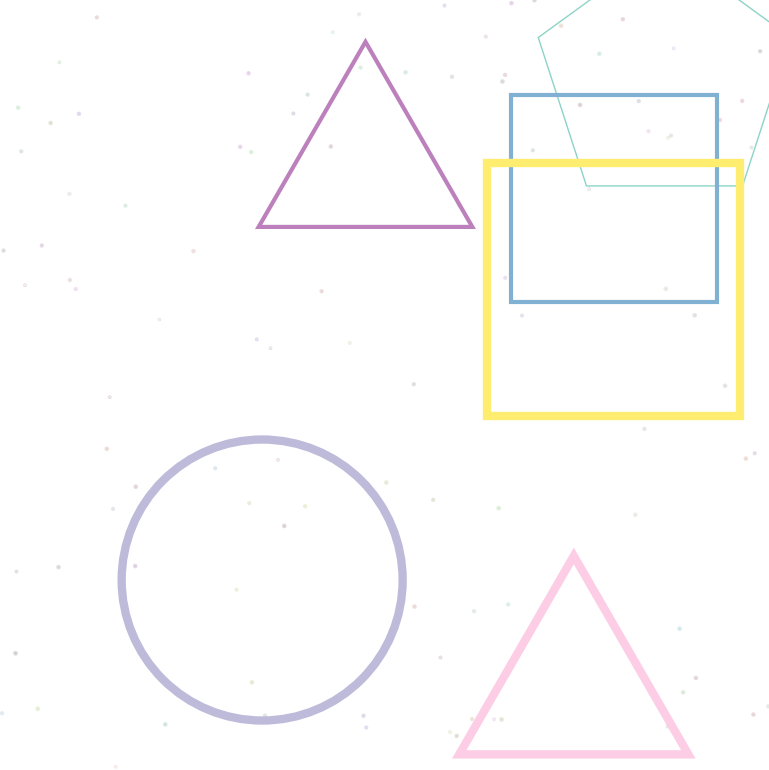[{"shape": "pentagon", "thickness": 0.5, "radius": 0.86, "center": [0.863, 0.898]}, {"shape": "circle", "thickness": 3, "radius": 0.91, "center": [0.34, 0.247]}, {"shape": "square", "thickness": 1.5, "radius": 0.67, "center": [0.797, 0.742]}, {"shape": "triangle", "thickness": 3, "radius": 0.86, "center": [0.745, 0.106]}, {"shape": "triangle", "thickness": 1.5, "radius": 0.8, "center": [0.475, 0.785]}, {"shape": "square", "thickness": 3, "radius": 0.82, "center": [0.797, 0.624]}]